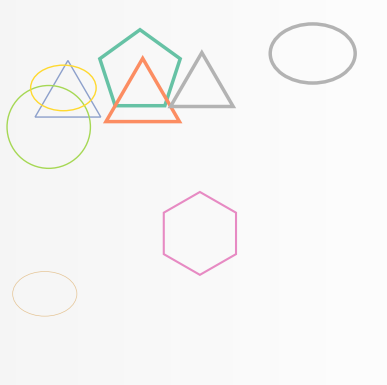[{"shape": "pentagon", "thickness": 2.5, "radius": 0.55, "center": [0.361, 0.814]}, {"shape": "triangle", "thickness": 2.5, "radius": 0.55, "center": [0.368, 0.739]}, {"shape": "triangle", "thickness": 1, "radius": 0.49, "center": [0.175, 0.745]}, {"shape": "hexagon", "thickness": 1.5, "radius": 0.54, "center": [0.516, 0.394]}, {"shape": "circle", "thickness": 1, "radius": 0.54, "center": [0.126, 0.67]}, {"shape": "oval", "thickness": 1, "radius": 0.42, "center": [0.164, 0.772]}, {"shape": "oval", "thickness": 0.5, "radius": 0.41, "center": [0.116, 0.237]}, {"shape": "oval", "thickness": 2.5, "radius": 0.55, "center": [0.807, 0.861]}, {"shape": "triangle", "thickness": 2.5, "radius": 0.47, "center": [0.521, 0.77]}]